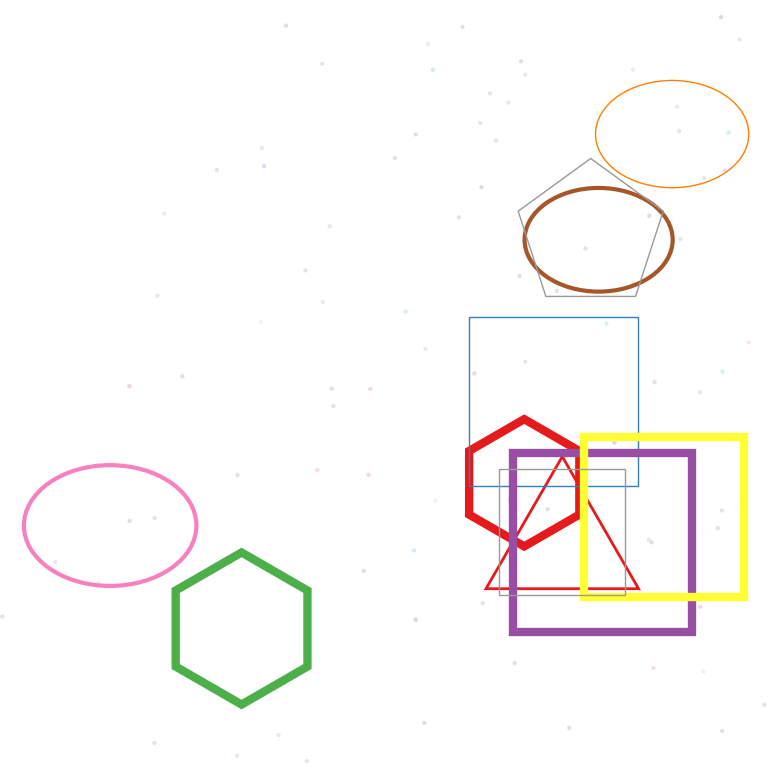[{"shape": "hexagon", "thickness": 3, "radius": 0.41, "center": [0.681, 0.373]}, {"shape": "triangle", "thickness": 1, "radius": 0.57, "center": [0.73, 0.293]}, {"shape": "square", "thickness": 0.5, "radius": 0.55, "center": [0.719, 0.479]}, {"shape": "hexagon", "thickness": 3, "radius": 0.49, "center": [0.314, 0.184]}, {"shape": "square", "thickness": 3, "radius": 0.58, "center": [0.782, 0.296]}, {"shape": "oval", "thickness": 0.5, "radius": 0.5, "center": [0.873, 0.826]}, {"shape": "square", "thickness": 3, "radius": 0.52, "center": [0.862, 0.328]}, {"shape": "oval", "thickness": 1.5, "radius": 0.48, "center": [0.777, 0.689]}, {"shape": "oval", "thickness": 1.5, "radius": 0.56, "center": [0.143, 0.317]}, {"shape": "square", "thickness": 0.5, "radius": 0.41, "center": [0.729, 0.309]}, {"shape": "pentagon", "thickness": 0.5, "radius": 0.5, "center": [0.767, 0.695]}]